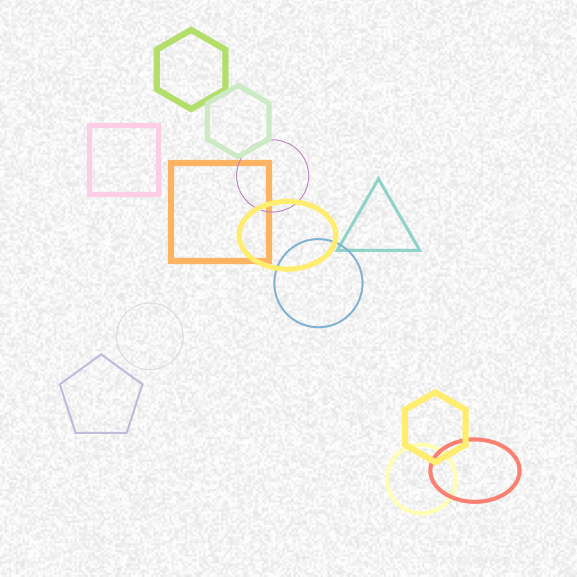[{"shape": "triangle", "thickness": 1.5, "radius": 0.41, "center": [0.655, 0.607]}, {"shape": "circle", "thickness": 2, "radius": 0.3, "center": [0.73, 0.17]}, {"shape": "pentagon", "thickness": 1, "radius": 0.38, "center": [0.175, 0.31]}, {"shape": "oval", "thickness": 2, "radius": 0.39, "center": [0.822, 0.184]}, {"shape": "circle", "thickness": 1, "radius": 0.38, "center": [0.551, 0.509]}, {"shape": "square", "thickness": 3, "radius": 0.42, "center": [0.381, 0.632]}, {"shape": "hexagon", "thickness": 3, "radius": 0.34, "center": [0.331, 0.879]}, {"shape": "square", "thickness": 2.5, "radius": 0.3, "center": [0.214, 0.723]}, {"shape": "circle", "thickness": 0.5, "radius": 0.29, "center": [0.259, 0.417]}, {"shape": "circle", "thickness": 0.5, "radius": 0.31, "center": [0.472, 0.695]}, {"shape": "hexagon", "thickness": 2.5, "radius": 0.31, "center": [0.413, 0.789]}, {"shape": "hexagon", "thickness": 3, "radius": 0.3, "center": [0.754, 0.259]}, {"shape": "oval", "thickness": 2.5, "radius": 0.42, "center": [0.498, 0.592]}]